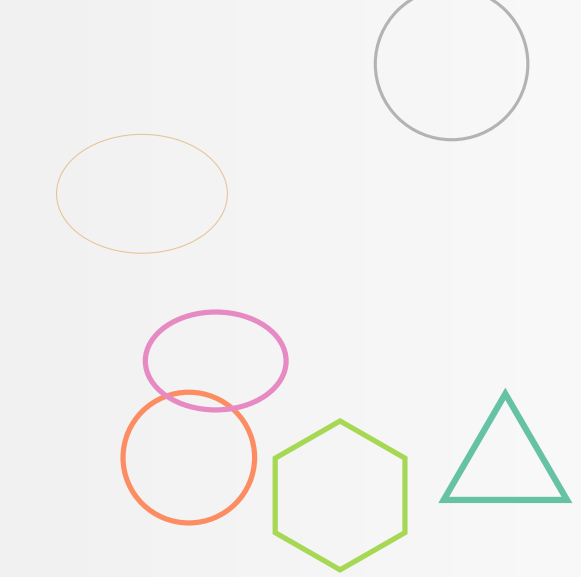[{"shape": "triangle", "thickness": 3, "radius": 0.61, "center": [0.869, 0.195]}, {"shape": "circle", "thickness": 2.5, "radius": 0.57, "center": [0.325, 0.207]}, {"shape": "oval", "thickness": 2.5, "radius": 0.61, "center": [0.371, 0.374]}, {"shape": "hexagon", "thickness": 2.5, "radius": 0.64, "center": [0.585, 0.141]}, {"shape": "oval", "thickness": 0.5, "radius": 0.74, "center": [0.244, 0.664]}, {"shape": "circle", "thickness": 1.5, "radius": 0.66, "center": [0.777, 0.888]}]